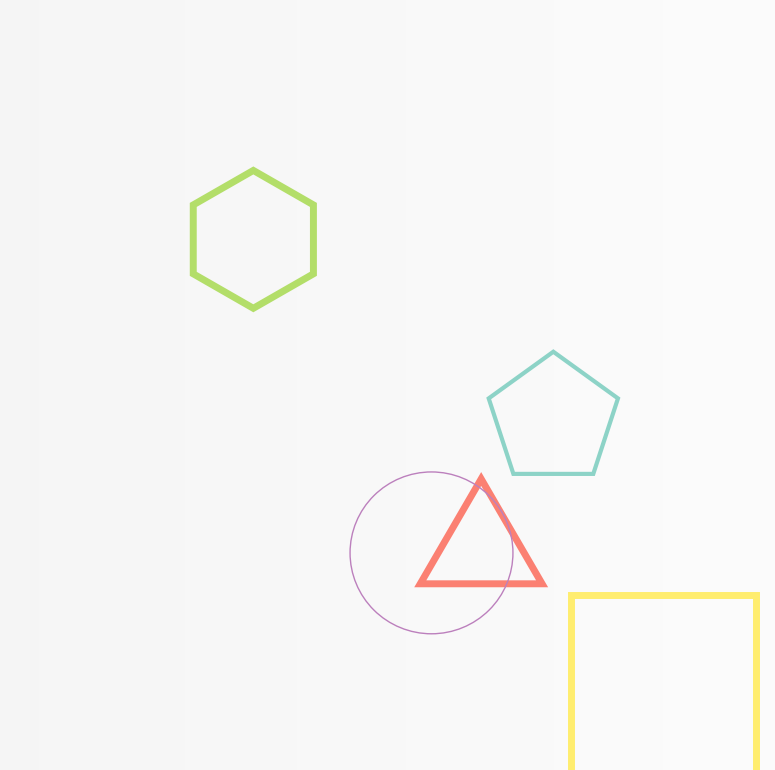[{"shape": "pentagon", "thickness": 1.5, "radius": 0.44, "center": [0.714, 0.456]}, {"shape": "triangle", "thickness": 2.5, "radius": 0.45, "center": [0.621, 0.287]}, {"shape": "hexagon", "thickness": 2.5, "radius": 0.45, "center": [0.327, 0.689]}, {"shape": "circle", "thickness": 0.5, "radius": 0.53, "center": [0.557, 0.282]}, {"shape": "square", "thickness": 2.5, "radius": 0.6, "center": [0.856, 0.108]}]